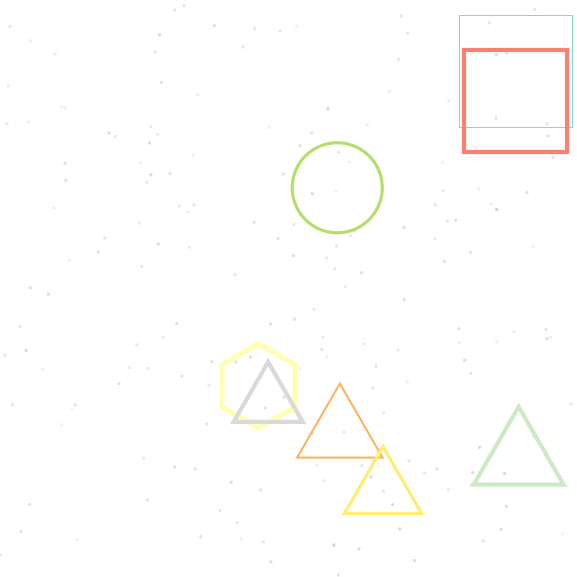[{"shape": "square", "thickness": 0.5, "radius": 0.49, "center": [0.892, 0.876]}, {"shape": "hexagon", "thickness": 2.5, "radius": 0.37, "center": [0.448, 0.331]}, {"shape": "square", "thickness": 2, "radius": 0.44, "center": [0.893, 0.824]}, {"shape": "triangle", "thickness": 1, "radius": 0.43, "center": [0.589, 0.249]}, {"shape": "circle", "thickness": 1.5, "radius": 0.39, "center": [0.584, 0.674]}, {"shape": "triangle", "thickness": 2, "radius": 0.35, "center": [0.464, 0.303]}, {"shape": "triangle", "thickness": 2, "radius": 0.45, "center": [0.898, 0.205]}, {"shape": "triangle", "thickness": 1.5, "radius": 0.39, "center": [0.663, 0.148]}]